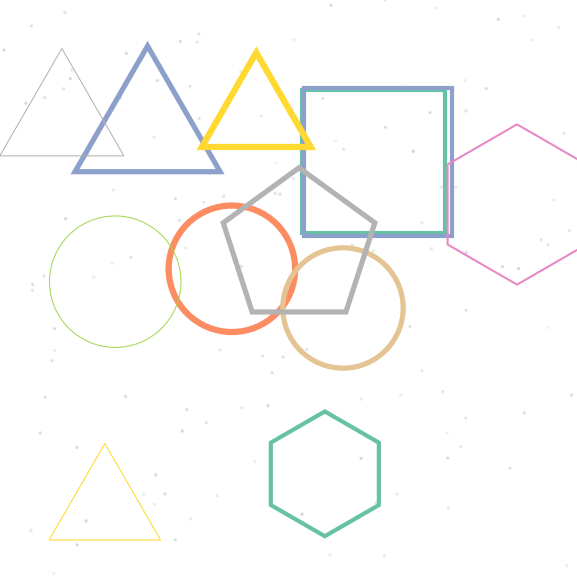[{"shape": "hexagon", "thickness": 2, "radius": 0.54, "center": [0.563, 0.179]}, {"shape": "square", "thickness": 2, "radius": 0.62, "center": [0.646, 0.72]}, {"shape": "circle", "thickness": 3, "radius": 0.55, "center": [0.402, 0.534]}, {"shape": "triangle", "thickness": 2.5, "radius": 0.73, "center": [0.256, 0.774]}, {"shape": "square", "thickness": 2, "radius": 0.64, "center": [0.654, 0.719]}, {"shape": "hexagon", "thickness": 1, "radius": 0.69, "center": [0.895, 0.645]}, {"shape": "circle", "thickness": 0.5, "radius": 0.57, "center": [0.2, 0.511]}, {"shape": "triangle", "thickness": 3, "radius": 0.54, "center": [0.444, 0.799]}, {"shape": "triangle", "thickness": 0.5, "radius": 0.56, "center": [0.182, 0.12]}, {"shape": "circle", "thickness": 2.5, "radius": 0.52, "center": [0.594, 0.466]}, {"shape": "triangle", "thickness": 0.5, "radius": 0.62, "center": [0.107, 0.791]}, {"shape": "pentagon", "thickness": 2.5, "radius": 0.69, "center": [0.518, 0.571]}]